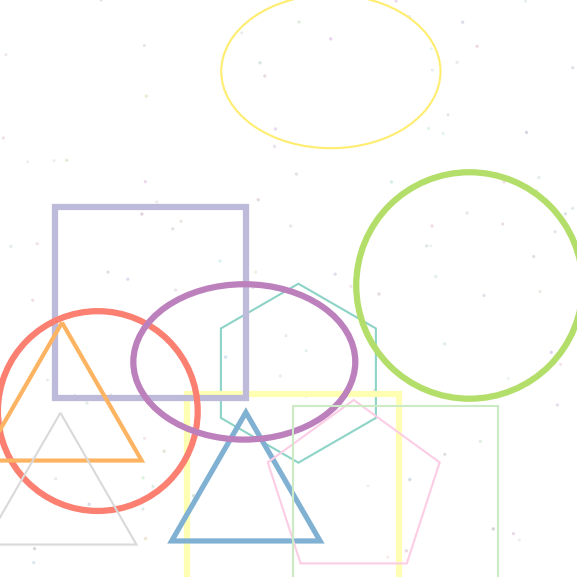[{"shape": "hexagon", "thickness": 1, "radius": 0.77, "center": [0.517, 0.353]}, {"shape": "square", "thickness": 3, "radius": 0.92, "center": [0.508, 0.132]}, {"shape": "square", "thickness": 3, "radius": 0.83, "center": [0.26, 0.475]}, {"shape": "circle", "thickness": 3, "radius": 0.86, "center": [0.169, 0.287]}, {"shape": "triangle", "thickness": 2.5, "radius": 0.74, "center": [0.426, 0.137]}, {"shape": "triangle", "thickness": 2, "radius": 0.8, "center": [0.107, 0.281]}, {"shape": "circle", "thickness": 3, "radius": 0.98, "center": [0.813, 0.505]}, {"shape": "pentagon", "thickness": 1, "radius": 0.78, "center": [0.612, 0.15]}, {"shape": "triangle", "thickness": 1, "radius": 0.76, "center": [0.105, 0.132]}, {"shape": "oval", "thickness": 3, "radius": 0.96, "center": [0.423, 0.372]}, {"shape": "square", "thickness": 1, "radius": 0.89, "center": [0.685, 0.119]}, {"shape": "oval", "thickness": 1, "radius": 0.95, "center": [0.573, 0.875]}]